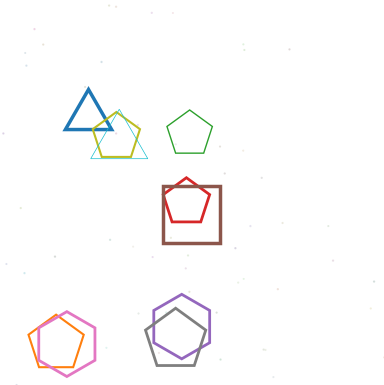[{"shape": "triangle", "thickness": 2.5, "radius": 0.35, "center": [0.23, 0.698]}, {"shape": "pentagon", "thickness": 1.5, "radius": 0.38, "center": [0.146, 0.107]}, {"shape": "pentagon", "thickness": 1, "radius": 0.31, "center": [0.493, 0.652]}, {"shape": "pentagon", "thickness": 2, "radius": 0.32, "center": [0.484, 0.475]}, {"shape": "hexagon", "thickness": 2, "radius": 0.42, "center": [0.472, 0.152]}, {"shape": "square", "thickness": 2.5, "radius": 0.37, "center": [0.498, 0.444]}, {"shape": "hexagon", "thickness": 2, "radius": 0.42, "center": [0.174, 0.106]}, {"shape": "pentagon", "thickness": 2, "radius": 0.41, "center": [0.456, 0.117]}, {"shape": "pentagon", "thickness": 1.5, "radius": 0.32, "center": [0.302, 0.645]}, {"shape": "triangle", "thickness": 0.5, "radius": 0.43, "center": [0.31, 0.631]}]